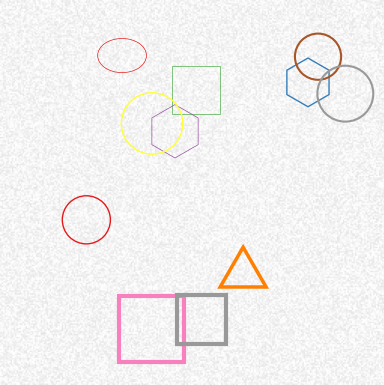[{"shape": "circle", "thickness": 1, "radius": 0.31, "center": [0.224, 0.429]}, {"shape": "oval", "thickness": 0.5, "radius": 0.32, "center": [0.317, 0.856]}, {"shape": "hexagon", "thickness": 1, "radius": 0.32, "center": [0.8, 0.786]}, {"shape": "square", "thickness": 0.5, "radius": 0.31, "center": [0.51, 0.766]}, {"shape": "hexagon", "thickness": 0.5, "radius": 0.35, "center": [0.455, 0.659]}, {"shape": "triangle", "thickness": 2.5, "radius": 0.34, "center": [0.631, 0.289]}, {"shape": "circle", "thickness": 1, "radius": 0.4, "center": [0.395, 0.679]}, {"shape": "circle", "thickness": 1.5, "radius": 0.3, "center": [0.826, 0.853]}, {"shape": "square", "thickness": 3, "radius": 0.42, "center": [0.394, 0.145]}, {"shape": "circle", "thickness": 1.5, "radius": 0.36, "center": [0.897, 0.757]}, {"shape": "square", "thickness": 3, "radius": 0.32, "center": [0.524, 0.171]}]